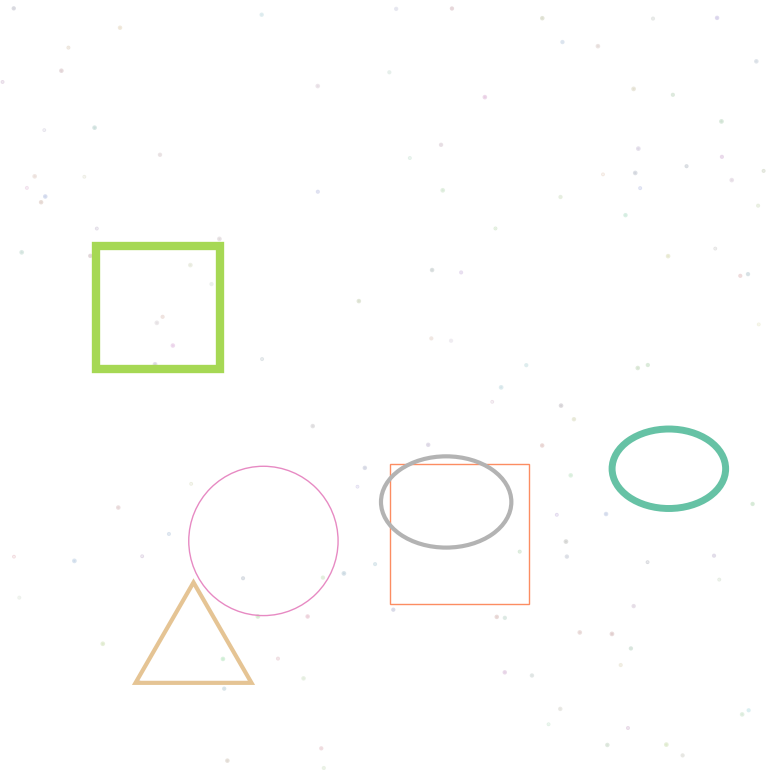[{"shape": "oval", "thickness": 2.5, "radius": 0.37, "center": [0.869, 0.391]}, {"shape": "square", "thickness": 0.5, "radius": 0.45, "center": [0.596, 0.307]}, {"shape": "circle", "thickness": 0.5, "radius": 0.48, "center": [0.342, 0.297]}, {"shape": "square", "thickness": 3, "radius": 0.4, "center": [0.205, 0.601]}, {"shape": "triangle", "thickness": 1.5, "radius": 0.43, "center": [0.251, 0.157]}, {"shape": "oval", "thickness": 1.5, "radius": 0.42, "center": [0.579, 0.348]}]